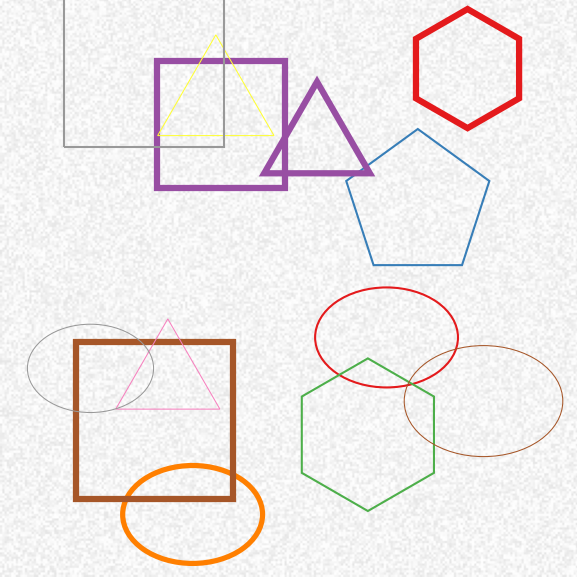[{"shape": "oval", "thickness": 1, "radius": 0.62, "center": [0.669, 0.415]}, {"shape": "hexagon", "thickness": 3, "radius": 0.52, "center": [0.81, 0.88]}, {"shape": "pentagon", "thickness": 1, "radius": 0.65, "center": [0.723, 0.645]}, {"shape": "hexagon", "thickness": 1, "radius": 0.66, "center": [0.637, 0.246]}, {"shape": "triangle", "thickness": 3, "radius": 0.53, "center": [0.549, 0.752]}, {"shape": "square", "thickness": 3, "radius": 0.55, "center": [0.383, 0.783]}, {"shape": "oval", "thickness": 2.5, "radius": 0.61, "center": [0.334, 0.108]}, {"shape": "triangle", "thickness": 0.5, "radius": 0.58, "center": [0.374, 0.822]}, {"shape": "oval", "thickness": 0.5, "radius": 0.69, "center": [0.837, 0.305]}, {"shape": "square", "thickness": 3, "radius": 0.68, "center": [0.268, 0.271]}, {"shape": "triangle", "thickness": 0.5, "radius": 0.52, "center": [0.291, 0.343]}, {"shape": "square", "thickness": 1, "radius": 0.69, "center": [0.249, 0.883]}, {"shape": "oval", "thickness": 0.5, "radius": 0.55, "center": [0.157, 0.361]}]